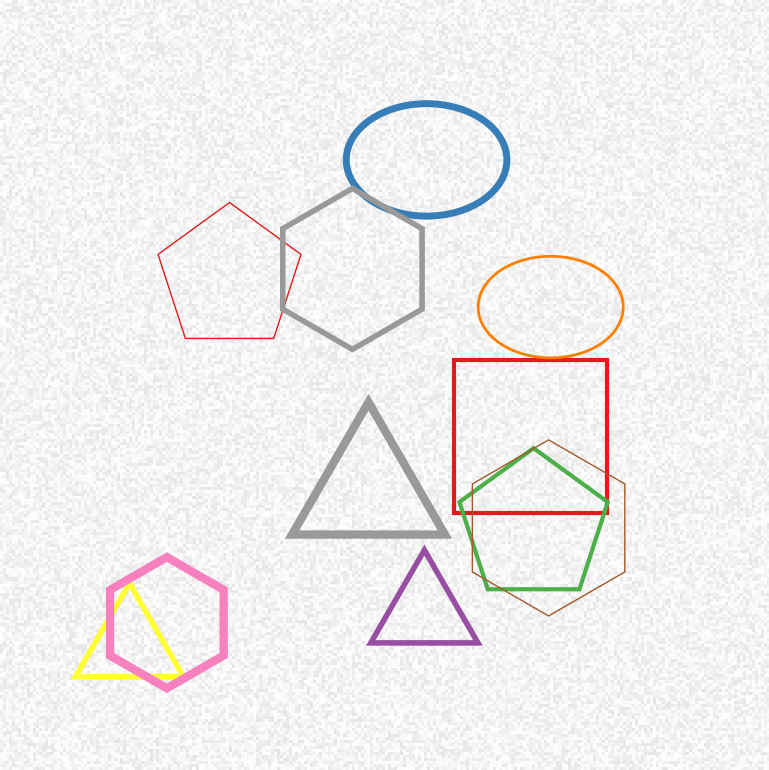[{"shape": "square", "thickness": 1.5, "radius": 0.5, "center": [0.689, 0.433]}, {"shape": "pentagon", "thickness": 0.5, "radius": 0.49, "center": [0.298, 0.639]}, {"shape": "oval", "thickness": 2.5, "radius": 0.52, "center": [0.554, 0.792]}, {"shape": "pentagon", "thickness": 1.5, "radius": 0.51, "center": [0.693, 0.317]}, {"shape": "triangle", "thickness": 2, "radius": 0.4, "center": [0.551, 0.205]}, {"shape": "oval", "thickness": 1, "radius": 0.47, "center": [0.715, 0.601]}, {"shape": "triangle", "thickness": 2, "radius": 0.41, "center": [0.168, 0.162]}, {"shape": "hexagon", "thickness": 0.5, "radius": 0.57, "center": [0.712, 0.314]}, {"shape": "hexagon", "thickness": 3, "radius": 0.43, "center": [0.217, 0.191]}, {"shape": "triangle", "thickness": 3, "radius": 0.57, "center": [0.479, 0.363]}, {"shape": "hexagon", "thickness": 2, "radius": 0.52, "center": [0.458, 0.651]}]